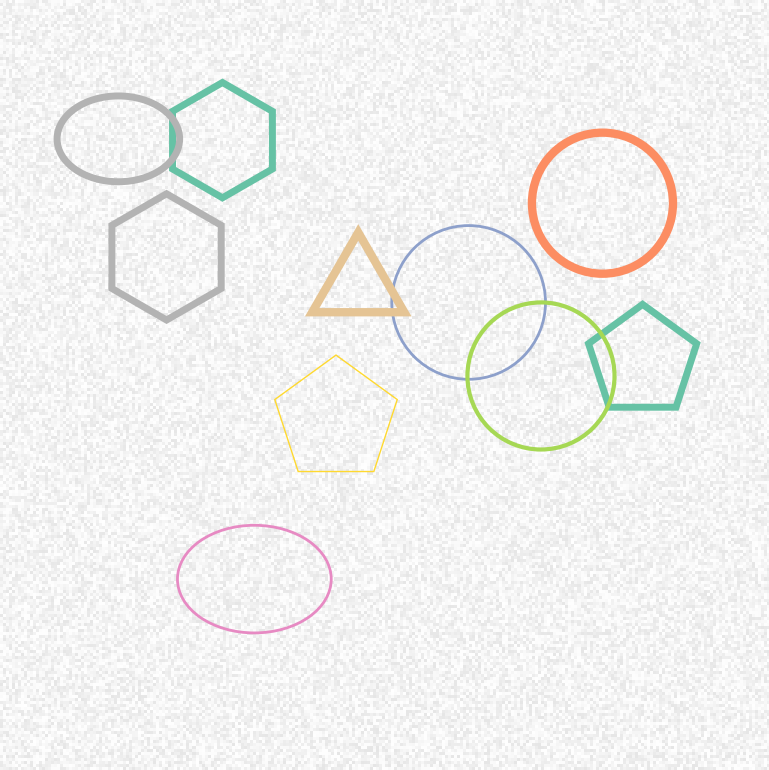[{"shape": "hexagon", "thickness": 2.5, "radius": 0.37, "center": [0.289, 0.818]}, {"shape": "pentagon", "thickness": 2.5, "radius": 0.37, "center": [0.835, 0.531]}, {"shape": "circle", "thickness": 3, "radius": 0.46, "center": [0.782, 0.736]}, {"shape": "circle", "thickness": 1, "radius": 0.5, "center": [0.609, 0.607]}, {"shape": "oval", "thickness": 1, "radius": 0.5, "center": [0.33, 0.248]}, {"shape": "circle", "thickness": 1.5, "radius": 0.48, "center": [0.703, 0.512]}, {"shape": "pentagon", "thickness": 0.5, "radius": 0.42, "center": [0.436, 0.455]}, {"shape": "triangle", "thickness": 3, "radius": 0.35, "center": [0.465, 0.629]}, {"shape": "hexagon", "thickness": 2.5, "radius": 0.41, "center": [0.216, 0.666]}, {"shape": "oval", "thickness": 2.5, "radius": 0.4, "center": [0.154, 0.82]}]